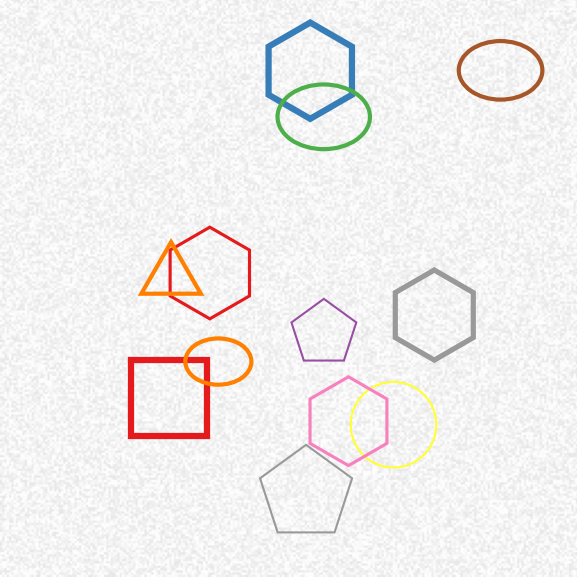[{"shape": "square", "thickness": 3, "radius": 0.33, "center": [0.292, 0.31]}, {"shape": "hexagon", "thickness": 1.5, "radius": 0.4, "center": [0.363, 0.526]}, {"shape": "hexagon", "thickness": 3, "radius": 0.42, "center": [0.537, 0.877]}, {"shape": "oval", "thickness": 2, "radius": 0.4, "center": [0.561, 0.797]}, {"shape": "pentagon", "thickness": 1, "radius": 0.3, "center": [0.561, 0.423]}, {"shape": "oval", "thickness": 2, "radius": 0.29, "center": [0.378, 0.373]}, {"shape": "triangle", "thickness": 2, "radius": 0.3, "center": [0.296, 0.52]}, {"shape": "circle", "thickness": 1, "radius": 0.37, "center": [0.681, 0.264]}, {"shape": "oval", "thickness": 2, "radius": 0.36, "center": [0.867, 0.877]}, {"shape": "hexagon", "thickness": 1.5, "radius": 0.38, "center": [0.603, 0.27]}, {"shape": "pentagon", "thickness": 1, "radius": 0.42, "center": [0.53, 0.145]}, {"shape": "hexagon", "thickness": 2.5, "radius": 0.39, "center": [0.752, 0.454]}]